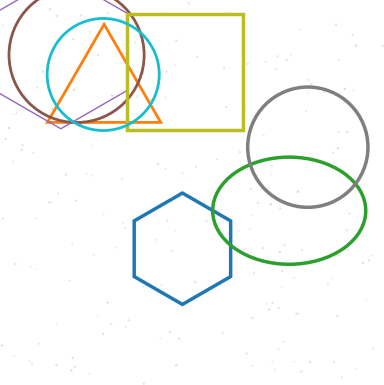[{"shape": "hexagon", "thickness": 2.5, "radius": 0.72, "center": [0.474, 0.354]}, {"shape": "triangle", "thickness": 2, "radius": 0.85, "center": [0.27, 0.767]}, {"shape": "oval", "thickness": 2.5, "radius": 0.99, "center": [0.751, 0.453]}, {"shape": "hexagon", "thickness": 1, "radius": 1.0, "center": [0.158, 0.865]}, {"shape": "circle", "thickness": 2, "radius": 0.88, "center": [0.199, 0.857]}, {"shape": "circle", "thickness": 2.5, "radius": 0.78, "center": [0.8, 0.618]}, {"shape": "square", "thickness": 2.5, "radius": 0.75, "center": [0.481, 0.813]}, {"shape": "circle", "thickness": 2, "radius": 0.73, "center": [0.268, 0.807]}]